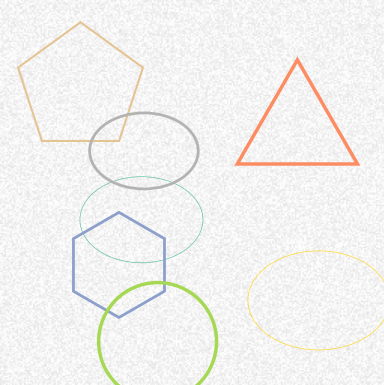[{"shape": "oval", "thickness": 0.5, "radius": 0.8, "center": [0.367, 0.429]}, {"shape": "triangle", "thickness": 2.5, "radius": 0.9, "center": [0.772, 0.664]}, {"shape": "hexagon", "thickness": 2, "radius": 0.68, "center": [0.309, 0.312]}, {"shape": "circle", "thickness": 2.5, "radius": 0.77, "center": [0.409, 0.113]}, {"shape": "oval", "thickness": 0.5, "radius": 0.92, "center": [0.828, 0.22]}, {"shape": "pentagon", "thickness": 1.5, "radius": 0.85, "center": [0.209, 0.772]}, {"shape": "oval", "thickness": 2, "radius": 0.71, "center": [0.374, 0.608]}]